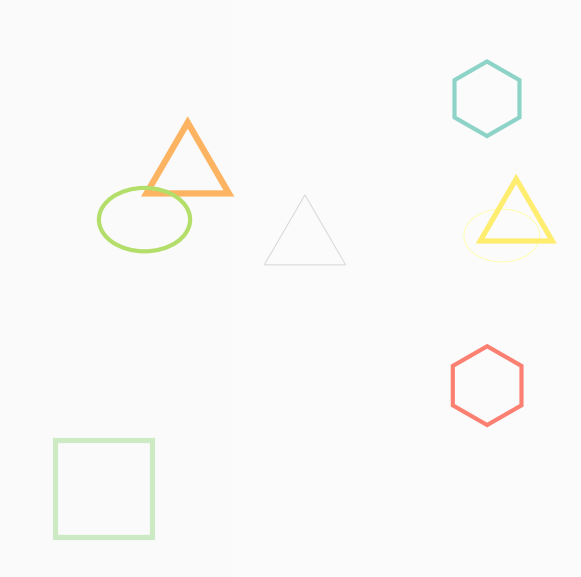[{"shape": "hexagon", "thickness": 2, "radius": 0.32, "center": [0.838, 0.828]}, {"shape": "oval", "thickness": 0.5, "radius": 0.33, "center": [0.863, 0.591]}, {"shape": "hexagon", "thickness": 2, "radius": 0.34, "center": [0.838, 0.331]}, {"shape": "triangle", "thickness": 3, "radius": 0.41, "center": [0.323, 0.705]}, {"shape": "oval", "thickness": 2, "radius": 0.39, "center": [0.249, 0.619]}, {"shape": "triangle", "thickness": 0.5, "radius": 0.4, "center": [0.525, 0.581]}, {"shape": "square", "thickness": 2.5, "radius": 0.42, "center": [0.177, 0.153]}, {"shape": "triangle", "thickness": 2.5, "radius": 0.36, "center": [0.888, 0.618]}]